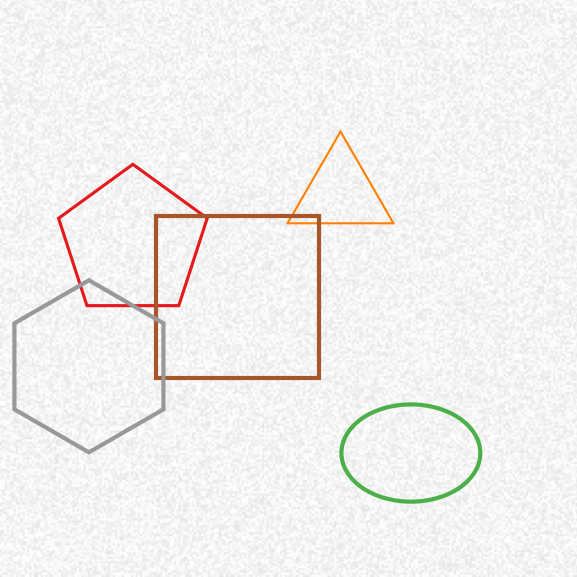[{"shape": "pentagon", "thickness": 1.5, "radius": 0.68, "center": [0.23, 0.579]}, {"shape": "oval", "thickness": 2, "radius": 0.6, "center": [0.711, 0.215]}, {"shape": "triangle", "thickness": 1, "radius": 0.53, "center": [0.59, 0.665]}, {"shape": "square", "thickness": 2, "radius": 0.7, "center": [0.411, 0.485]}, {"shape": "hexagon", "thickness": 2, "radius": 0.74, "center": [0.154, 0.365]}]